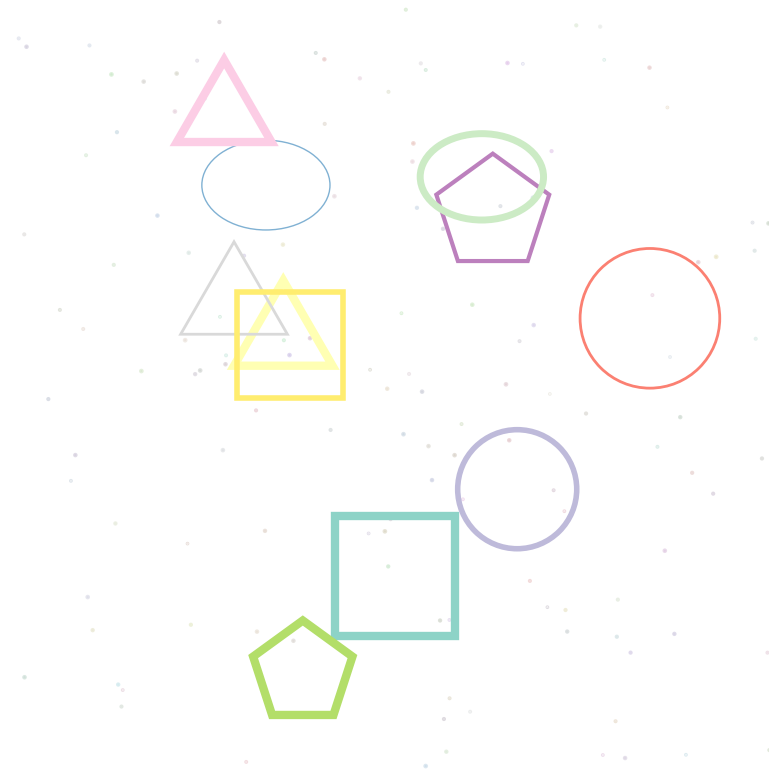[{"shape": "square", "thickness": 3, "radius": 0.39, "center": [0.513, 0.252]}, {"shape": "triangle", "thickness": 3, "radius": 0.37, "center": [0.368, 0.562]}, {"shape": "circle", "thickness": 2, "radius": 0.39, "center": [0.672, 0.365]}, {"shape": "circle", "thickness": 1, "radius": 0.45, "center": [0.844, 0.587]}, {"shape": "oval", "thickness": 0.5, "radius": 0.42, "center": [0.345, 0.76]}, {"shape": "pentagon", "thickness": 3, "radius": 0.34, "center": [0.393, 0.126]}, {"shape": "triangle", "thickness": 3, "radius": 0.35, "center": [0.291, 0.851]}, {"shape": "triangle", "thickness": 1, "radius": 0.4, "center": [0.304, 0.606]}, {"shape": "pentagon", "thickness": 1.5, "radius": 0.39, "center": [0.64, 0.723]}, {"shape": "oval", "thickness": 2.5, "radius": 0.4, "center": [0.626, 0.77]}, {"shape": "square", "thickness": 2, "radius": 0.34, "center": [0.376, 0.551]}]